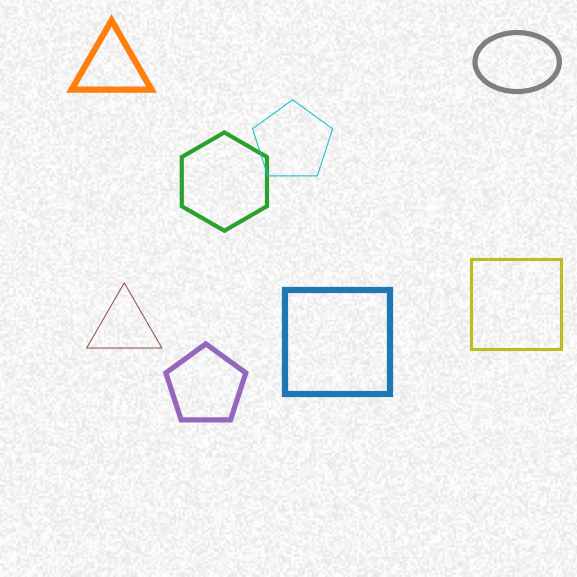[{"shape": "square", "thickness": 3, "radius": 0.45, "center": [0.585, 0.407]}, {"shape": "triangle", "thickness": 3, "radius": 0.4, "center": [0.193, 0.884]}, {"shape": "hexagon", "thickness": 2, "radius": 0.43, "center": [0.389, 0.685]}, {"shape": "pentagon", "thickness": 2.5, "radius": 0.36, "center": [0.356, 0.331]}, {"shape": "triangle", "thickness": 0.5, "radius": 0.38, "center": [0.215, 0.434]}, {"shape": "oval", "thickness": 2.5, "radius": 0.37, "center": [0.896, 0.892]}, {"shape": "square", "thickness": 1.5, "radius": 0.39, "center": [0.893, 0.473]}, {"shape": "pentagon", "thickness": 0.5, "radius": 0.36, "center": [0.507, 0.754]}]